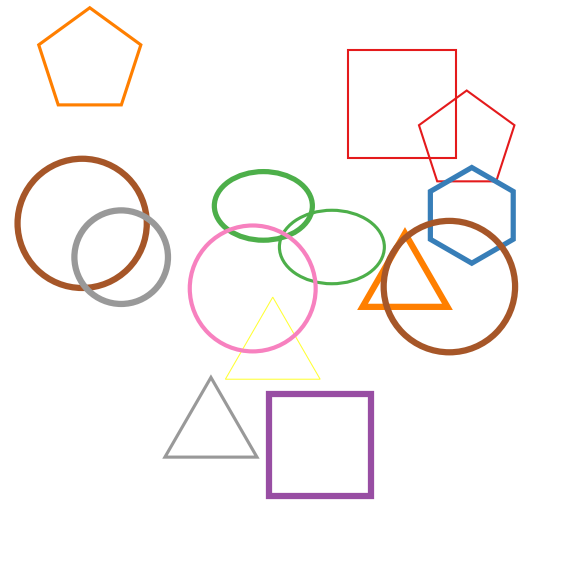[{"shape": "pentagon", "thickness": 1, "radius": 0.43, "center": [0.808, 0.755]}, {"shape": "square", "thickness": 1, "radius": 0.46, "center": [0.696, 0.819]}, {"shape": "hexagon", "thickness": 2.5, "radius": 0.41, "center": [0.817, 0.626]}, {"shape": "oval", "thickness": 2.5, "radius": 0.42, "center": [0.456, 0.643]}, {"shape": "oval", "thickness": 1.5, "radius": 0.45, "center": [0.575, 0.571]}, {"shape": "square", "thickness": 3, "radius": 0.44, "center": [0.555, 0.229]}, {"shape": "pentagon", "thickness": 1.5, "radius": 0.46, "center": [0.155, 0.893]}, {"shape": "triangle", "thickness": 3, "radius": 0.42, "center": [0.701, 0.51]}, {"shape": "triangle", "thickness": 0.5, "radius": 0.47, "center": [0.472, 0.39]}, {"shape": "circle", "thickness": 3, "radius": 0.57, "center": [0.778, 0.503]}, {"shape": "circle", "thickness": 3, "radius": 0.56, "center": [0.142, 0.612]}, {"shape": "circle", "thickness": 2, "radius": 0.54, "center": [0.438, 0.5]}, {"shape": "circle", "thickness": 3, "radius": 0.41, "center": [0.21, 0.554]}, {"shape": "triangle", "thickness": 1.5, "radius": 0.46, "center": [0.365, 0.254]}]